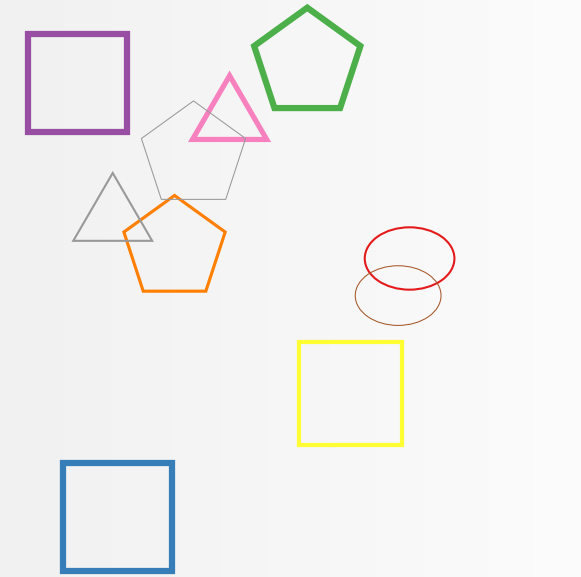[{"shape": "oval", "thickness": 1, "radius": 0.39, "center": [0.705, 0.552]}, {"shape": "square", "thickness": 3, "radius": 0.47, "center": [0.202, 0.104]}, {"shape": "pentagon", "thickness": 3, "radius": 0.48, "center": [0.529, 0.89]}, {"shape": "square", "thickness": 3, "radius": 0.42, "center": [0.133, 0.856]}, {"shape": "pentagon", "thickness": 1.5, "radius": 0.46, "center": [0.3, 0.569]}, {"shape": "square", "thickness": 2, "radius": 0.44, "center": [0.603, 0.318]}, {"shape": "oval", "thickness": 0.5, "radius": 0.37, "center": [0.685, 0.487]}, {"shape": "triangle", "thickness": 2.5, "radius": 0.37, "center": [0.395, 0.794]}, {"shape": "triangle", "thickness": 1, "radius": 0.39, "center": [0.194, 0.621]}, {"shape": "pentagon", "thickness": 0.5, "radius": 0.47, "center": [0.333, 0.73]}]